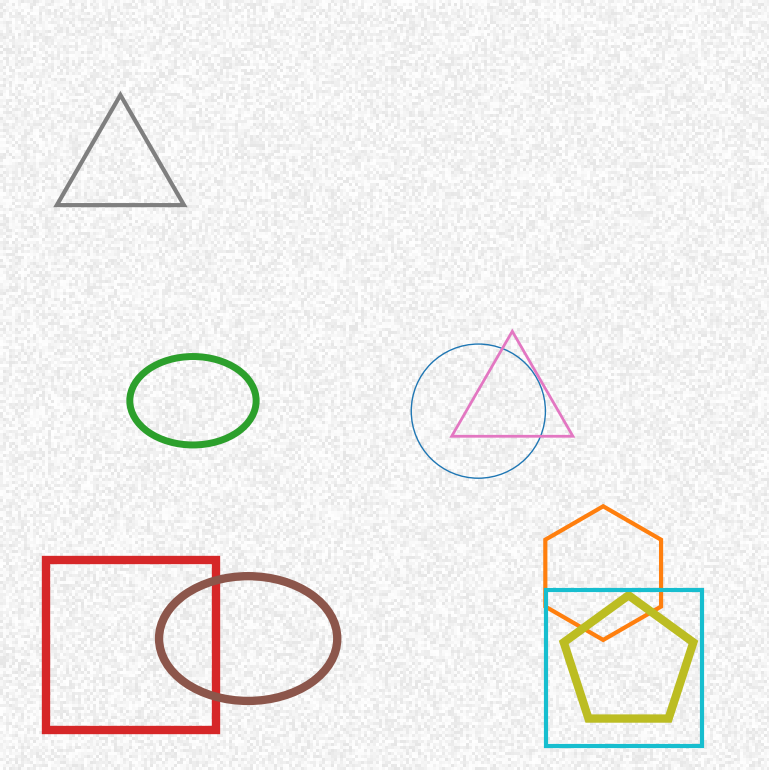[{"shape": "circle", "thickness": 0.5, "radius": 0.44, "center": [0.621, 0.466]}, {"shape": "hexagon", "thickness": 1.5, "radius": 0.43, "center": [0.783, 0.256]}, {"shape": "oval", "thickness": 2.5, "radius": 0.41, "center": [0.251, 0.48]}, {"shape": "square", "thickness": 3, "radius": 0.55, "center": [0.17, 0.163]}, {"shape": "oval", "thickness": 3, "radius": 0.58, "center": [0.322, 0.171]}, {"shape": "triangle", "thickness": 1, "radius": 0.45, "center": [0.665, 0.479]}, {"shape": "triangle", "thickness": 1.5, "radius": 0.48, "center": [0.156, 0.781]}, {"shape": "pentagon", "thickness": 3, "radius": 0.44, "center": [0.816, 0.138]}, {"shape": "square", "thickness": 1.5, "radius": 0.51, "center": [0.81, 0.133]}]